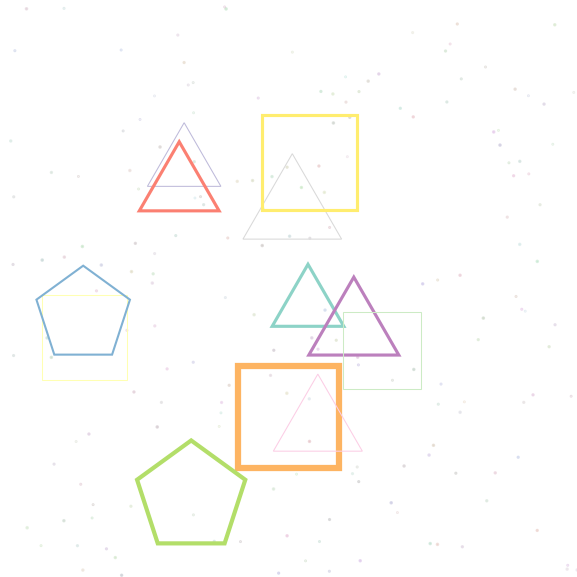[{"shape": "triangle", "thickness": 1.5, "radius": 0.36, "center": [0.533, 0.47]}, {"shape": "square", "thickness": 0.5, "radius": 0.37, "center": [0.146, 0.414]}, {"shape": "triangle", "thickness": 0.5, "radius": 0.37, "center": [0.319, 0.713]}, {"shape": "triangle", "thickness": 1.5, "radius": 0.4, "center": [0.31, 0.674]}, {"shape": "pentagon", "thickness": 1, "radius": 0.43, "center": [0.144, 0.454]}, {"shape": "square", "thickness": 3, "radius": 0.44, "center": [0.5, 0.277]}, {"shape": "pentagon", "thickness": 2, "radius": 0.49, "center": [0.331, 0.138]}, {"shape": "triangle", "thickness": 0.5, "radius": 0.44, "center": [0.55, 0.262]}, {"shape": "triangle", "thickness": 0.5, "radius": 0.49, "center": [0.506, 0.634]}, {"shape": "triangle", "thickness": 1.5, "radius": 0.45, "center": [0.613, 0.429]}, {"shape": "square", "thickness": 0.5, "radius": 0.34, "center": [0.661, 0.392]}, {"shape": "square", "thickness": 1.5, "radius": 0.41, "center": [0.536, 0.718]}]